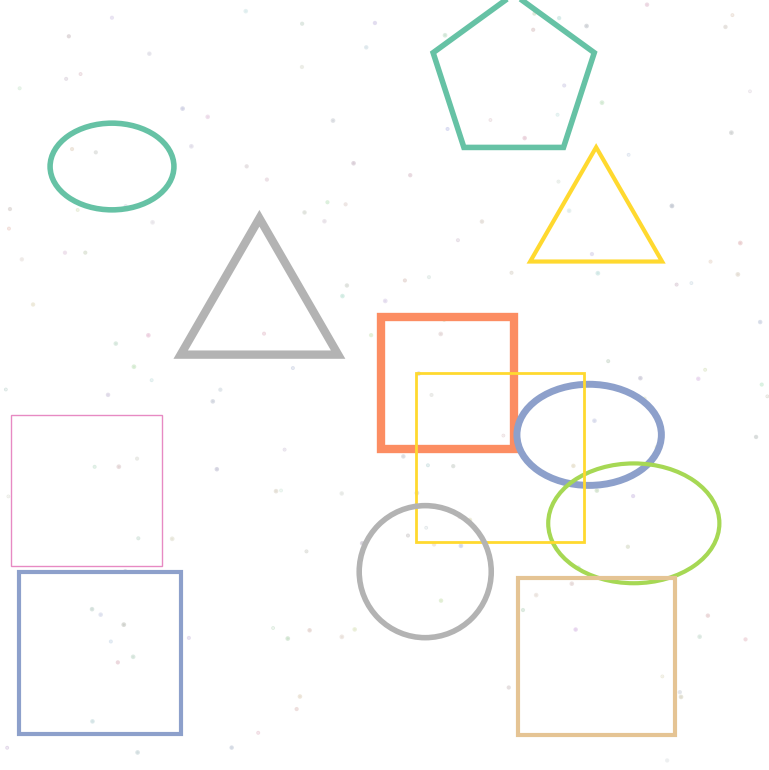[{"shape": "pentagon", "thickness": 2, "radius": 0.55, "center": [0.667, 0.898]}, {"shape": "oval", "thickness": 2, "radius": 0.4, "center": [0.145, 0.784]}, {"shape": "square", "thickness": 3, "radius": 0.43, "center": [0.581, 0.503]}, {"shape": "oval", "thickness": 2.5, "radius": 0.47, "center": [0.765, 0.435]}, {"shape": "square", "thickness": 1.5, "radius": 0.53, "center": [0.13, 0.152]}, {"shape": "square", "thickness": 0.5, "radius": 0.49, "center": [0.112, 0.363]}, {"shape": "oval", "thickness": 1.5, "radius": 0.56, "center": [0.823, 0.32]}, {"shape": "triangle", "thickness": 1.5, "radius": 0.49, "center": [0.774, 0.71]}, {"shape": "square", "thickness": 1, "radius": 0.55, "center": [0.649, 0.406]}, {"shape": "square", "thickness": 1.5, "radius": 0.51, "center": [0.775, 0.147]}, {"shape": "circle", "thickness": 2, "radius": 0.43, "center": [0.552, 0.258]}, {"shape": "triangle", "thickness": 3, "radius": 0.59, "center": [0.337, 0.598]}]